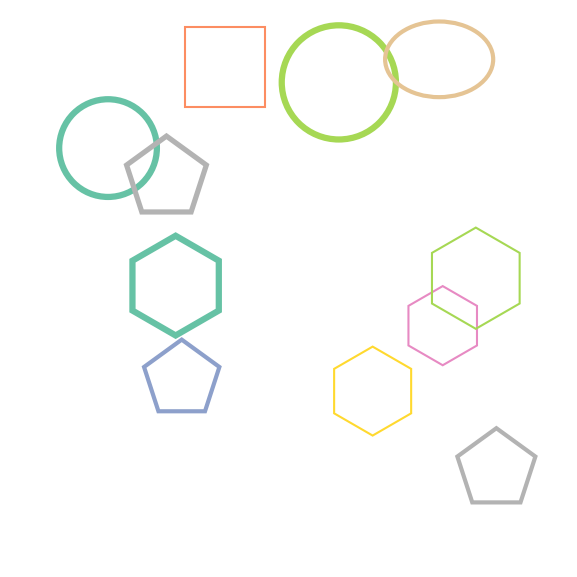[{"shape": "hexagon", "thickness": 3, "radius": 0.43, "center": [0.304, 0.505]}, {"shape": "circle", "thickness": 3, "radius": 0.42, "center": [0.187, 0.743]}, {"shape": "square", "thickness": 1, "radius": 0.35, "center": [0.389, 0.883]}, {"shape": "pentagon", "thickness": 2, "radius": 0.34, "center": [0.315, 0.342]}, {"shape": "hexagon", "thickness": 1, "radius": 0.34, "center": [0.767, 0.435]}, {"shape": "circle", "thickness": 3, "radius": 0.49, "center": [0.587, 0.856]}, {"shape": "hexagon", "thickness": 1, "radius": 0.44, "center": [0.824, 0.517]}, {"shape": "hexagon", "thickness": 1, "radius": 0.39, "center": [0.645, 0.322]}, {"shape": "oval", "thickness": 2, "radius": 0.47, "center": [0.76, 0.896]}, {"shape": "pentagon", "thickness": 2, "radius": 0.36, "center": [0.86, 0.187]}, {"shape": "pentagon", "thickness": 2.5, "radius": 0.36, "center": [0.288, 0.691]}]